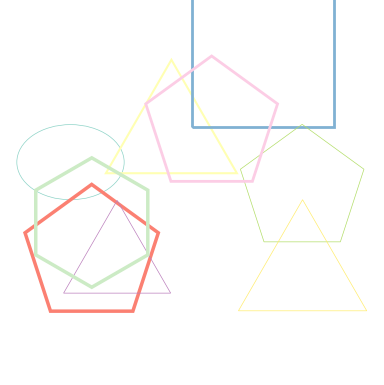[{"shape": "oval", "thickness": 0.5, "radius": 0.7, "center": [0.183, 0.579]}, {"shape": "triangle", "thickness": 1.5, "radius": 0.98, "center": [0.445, 0.648]}, {"shape": "pentagon", "thickness": 2.5, "radius": 0.91, "center": [0.238, 0.339]}, {"shape": "square", "thickness": 2, "radius": 0.92, "center": [0.684, 0.853]}, {"shape": "pentagon", "thickness": 0.5, "radius": 0.84, "center": [0.785, 0.508]}, {"shape": "pentagon", "thickness": 2, "radius": 0.9, "center": [0.55, 0.675]}, {"shape": "triangle", "thickness": 0.5, "radius": 0.8, "center": [0.304, 0.319]}, {"shape": "hexagon", "thickness": 2.5, "radius": 0.84, "center": [0.238, 0.422]}, {"shape": "triangle", "thickness": 0.5, "radius": 0.96, "center": [0.786, 0.289]}]